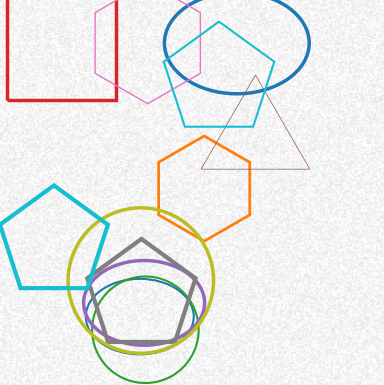[{"shape": "oval", "thickness": 1.5, "radius": 0.7, "center": [0.363, 0.178]}, {"shape": "oval", "thickness": 2.5, "radius": 0.94, "center": [0.615, 0.888]}, {"shape": "hexagon", "thickness": 2, "radius": 0.68, "center": [0.53, 0.51]}, {"shape": "circle", "thickness": 1.5, "radius": 0.69, "center": [0.378, 0.144]}, {"shape": "square", "thickness": 2.5, "radius": 0.71, "center": [0.159, 0.882]}, {"shape": "oval", "thickness": 2.5, "radius": 0.79, "center": [0.374, 0.213]}, {"shape": "triangle", "thickness": 0.5, "radius": 0.82, "center": [0.664, 0.642]}, {"shape": "hexagon", "thickness": 1, "radius": 0.79, "center": [0.384, 0.888]}, {"shape": "pentagon", "thickness": 3, "radius": 0.74, "center": [0.367, 0.232]}, {"shape": "circle", "thickness": 2.5, "radius": 0.94, "center": [0.366, 0.271]}, {"shape": "pentagon", "thickness": 3, "radius": 0.74, "center": [0.14, 0.371]}, {"shape": "pentagon", "thickness": 1.5, "radius": 0.75, "center": [0.569, 0.793]}]